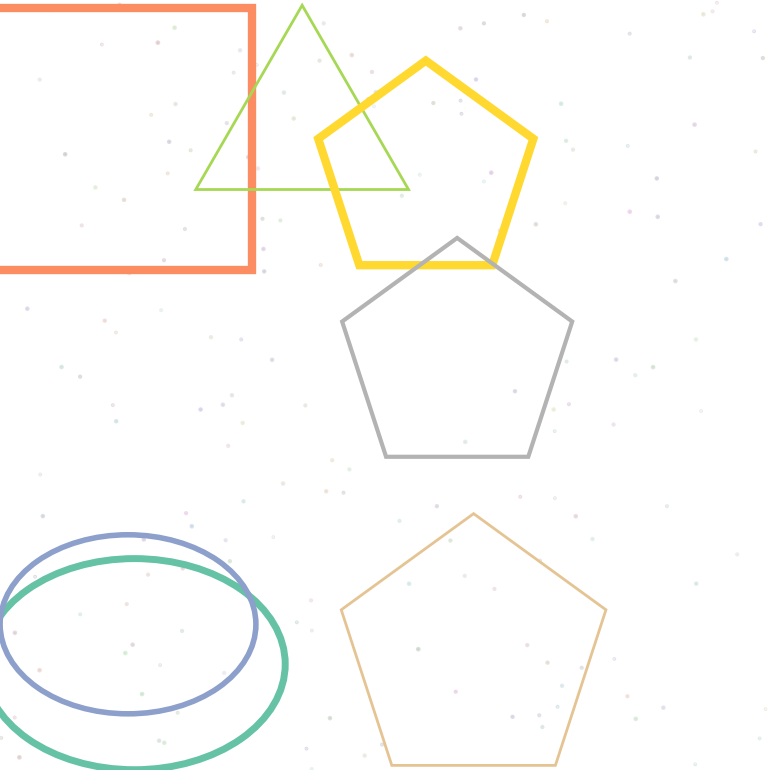[{"shape": "oval", "thickness": 2.5, "radius": 0.98, "center": [0.175, 0.137]}, {"shape": "square", "thickness": 3, "radius": 0.85, "center": [0.157, 0.82]}, {"shape": "oval", "thickness": 2, "radius": 0.83, "center": [0.166, 0.189]}, {"shape": "triangle", "thickness": 1, "radius": 0.8, "center": [0.392, 0.834]}, {"shape": "pentagon", "thickness": 3, "radius": 0.73, "center": [0.553, 0.774]}, {"shape": "pentagon", "thickness": 1, "radius": 0.9, "center": [0.615, 0.152]}, {"shape": "pentagon", "thickness": 1.5, "radius": 0.79, "center": [0.594, 0.534]}]